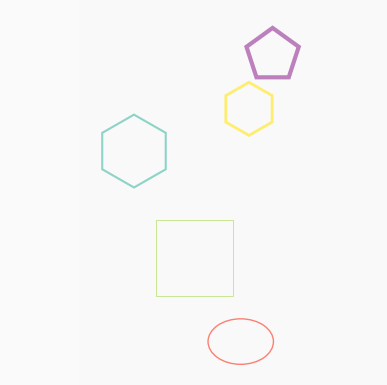[{"shape": "hexagon", "thickness": 1.5, "radius": 0.47, "center": [0.346, 0.608]}, {"shape": "oval", "thickness": 1, "radius": 0.42, "center": [0.621, 0.113]}, {"shape": "square", "thickness": 0.5, "radius": 0.5, "center": [0.502, 0.33]}, {"shape": "pentagon", "thickness": 3, "radius": 0.35, "center": [0.703, 0.857]}, {"shape": "hexagon", "thickness": 2, "radius": 0.34, "center": [0.642, 0.717]}]